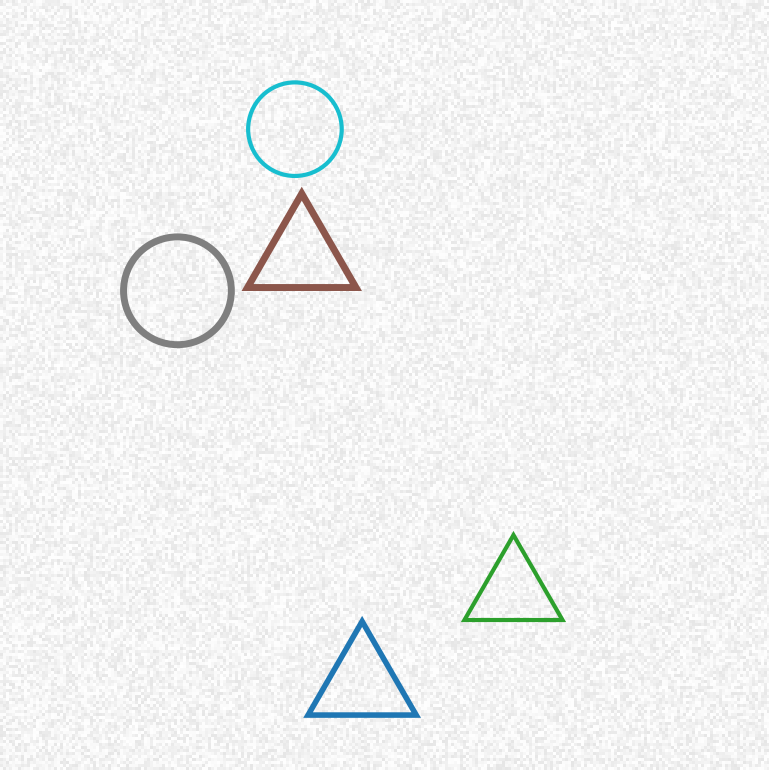[{"shape": "triangle", "thickness": 2, "radius": 0.41, "center": [0.47, 0.112]}, {"shape": "triangle", "thickness": 1.5, "radius": 0.37, "center": [0.667, 0.232]}, {"shape": "triangle", "thickness": 2.5, "radius": 0.41, "center": [0.392, 0.667]}, {"shape": "circle", "thickness": 2.5, "radius": 0.35, "center": [0.23, 0.622]}, {"shape": "circle", "thickness": 1.5, "radius": 0.3, "center": [0.383, 0.832]}]